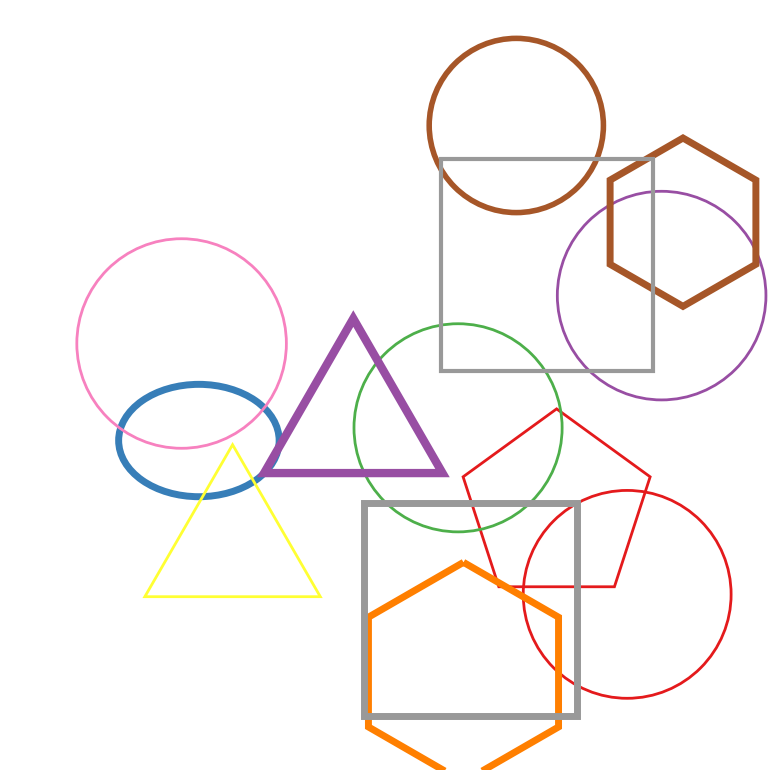[{"shape": "pentagon", "thickness": 1, "radius": 0.64, "center": [0.723, 0.341]}, {"shape": "circle", "thickness": 1, "radius": 0.67, "center": [0.815, 0.228]}, {"shape": "oval", "thickness": 2.5, "radius": 0.52, "center": [0.258, 0.428]}, {"shape": "circle", "thickness": 1, "radius": 0.68, "center": [0.595, 0.444]}, {"shape": "triangle", "thickness": 3, "radius": 0.67, "center": [0.459, 0.453]}, {"shape": "circle", "thickness": 1, "radius": 0.68, "center": [0.859, 0.616]}, {"shape": "hexagon", "thickness": 2.5, "radius": 0.71, "center": [0.602, 0.127]}, {"shape": "triangle", "thickness": 1, "radius": 0.66, "center": [0.302, 0.291]}, {"shape": "circle", "thickness": 2, "radius": 0.57, "center": [0.671, 0.837]}, {"shape": "hexagon", "thickness": 2.5, "radius": 0.55, "center": [0.887, 0.711]}, {"shape": "circle", "thickness": 1, "radius": 0.68, "center": [0.236, 0.554]}, {"shape": "square", "thickness": 1.5, "radius": 0.69, "center": [0.71, 0.656]}, {"shape": "square", "thickness": 2.5, "radius": 0.69, "center": [0.611, 0.208]}]